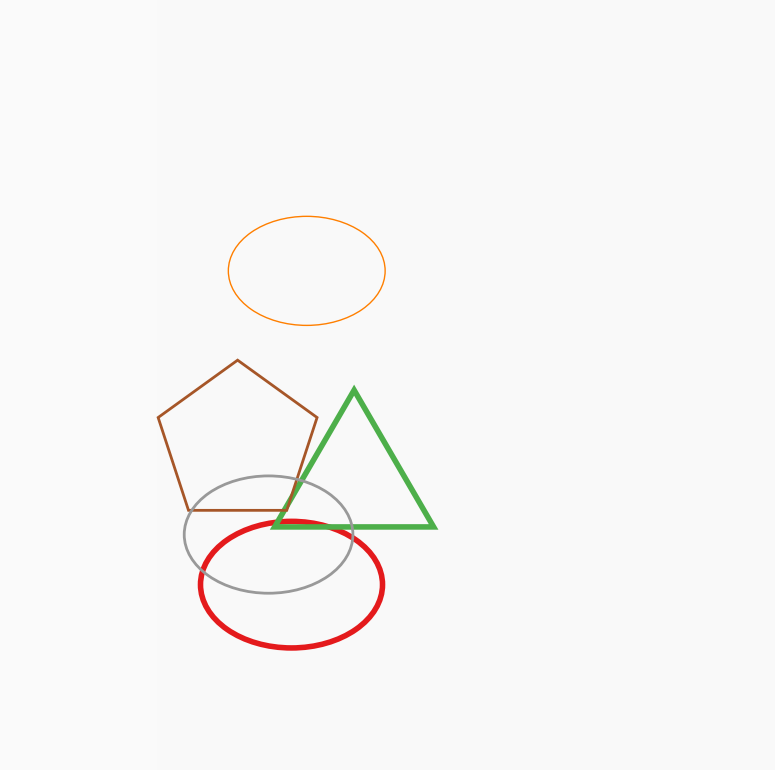[{"shape": "oval", "thickness": 2, "radius": 0.59, "center": [0.376, 0.241]}, {"shape": "triangle", "thickness": 2, "radius": 0.59, "center": [0.457, 0.375]}, {"shape": "oval", "thickness": 0.5, "radius": 0.51, "center": [0.396, 0.648]}, {"shape": "pentagon", "thickness": 1, "radius": 0.54, "center": [0.307, 0.424]}, {"shape": "oval", "thickness": 1, "radius": 0.54, "center": [0.347, 0.306]}]